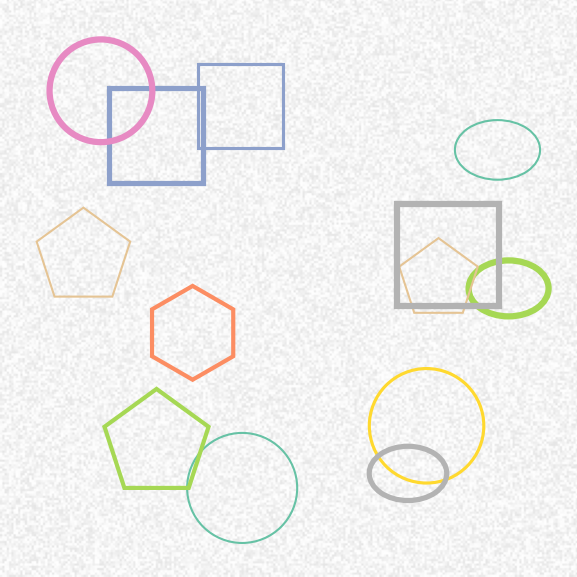[{"shape": "oval", "thickness": 1, "radius": 0.37, "center": [0.861, 0.74]}, {"shape": "circle", "thickness": 1, "radius": 0.48, "center": [0.419, 0.154]}, {"shape": "hexagon", "thickness": 2, "radius": 0.41, "center": [0.334, 0.423]}, {"shape": "square", "thickness": 2.5, "radius": 0.41, "center": [0.27, 0.764]}, {"shape": "square", "thickness": 1.5, "radius": 0.37, "center": [0.417, 0.816]}, {"shape": "circle", "thickness": 3, "radius": 0.44, "center": [0.175, 0.842]}, {"shape": "pentagon", "thickness": 2, "radius": 0.47, "center": [0.271, 0.231]}, {"shape": "oval", "thickness": 3, "radius": 0.35, "center": [0.881, 0.5]}, {"shape": "circle", "thickness": 1.5, "radius": 0.5, "center": [0.739, 0.262]}, {"shape": "pentagon", "thickness": 1, "radius": 0.43, "center": [0.144, 0.554]}, {"shape": "pentagon", "thickness": 1, "radius": 0.36, "center": [0.759, 0.515]}, {"shape": "square", "thickness": 3, "radius": 0.44, "center": [0.776, 0.558]}, {"shape": "oval", "thickness": 2.5, "radius": 0.34, "center": [0.706, 0.179]}]